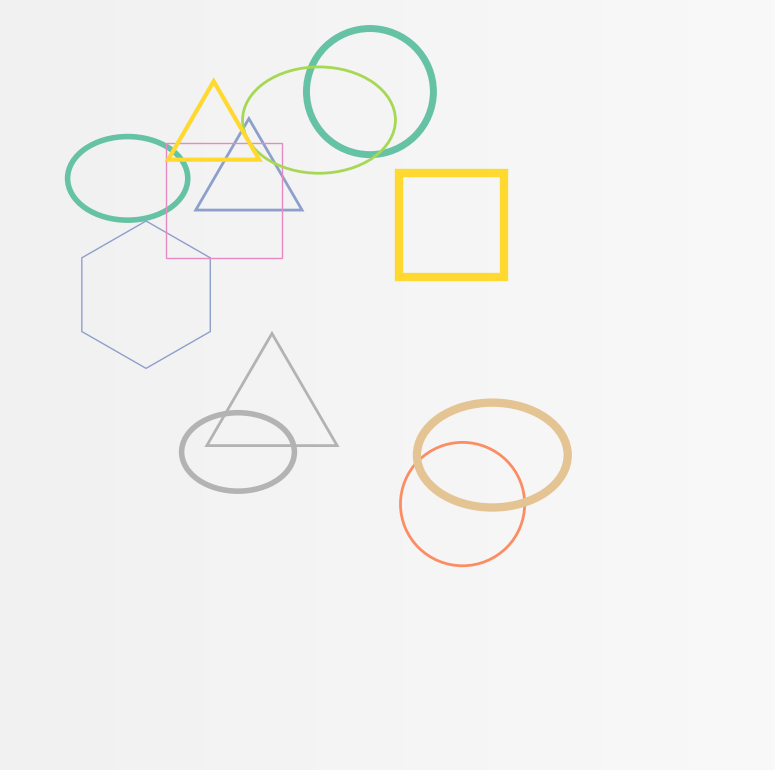[{"shape": "oval", "thickness": 2, "radius": 0.39, "center": [0.165, 0.768]}, {"shape": "circle", "thickness": 2.5, "radius": 0.41, "center": [0.477, 0.881]}, {"shape": "circle", "thickness": 1, "radius": 0.4, "center": [0.597, 0.345]}, {"shape": "triangle", "thickness": 1, "radius": 0.4, "center": [0.321, 0.767]}, {"shape": "hexagon", "thickness": 0.5, "radius": 0.48, "center": [0.188, 0.617]}, {"shape": "square", "thickness": 0.5, "radius": 0.37, "center": [0.289, 0.739]}, {"shape": "oval", "thickness": 1, "radius": 0.49, "center": [0.412, 0.844]}, {"shape": "square", "thickness": 3, "radius": 0.34, "center": [0.583, 0.708]}, {"shape": "triangle", "thickness": 1.5, "radius": 0.34, "center": [0.276, 0.827]}, {"shape": "oval", "thickness": 3, "radius": 0.49, "center": [0.635, 0.409]}, {"shape": "triangle", "thickness": 1, "radius": 0.49, "center": [0.351, 0.47]}, {"shape": "oval", "thickness": 2, "radius": 0.36, "center": [0.307, 0.413]}]